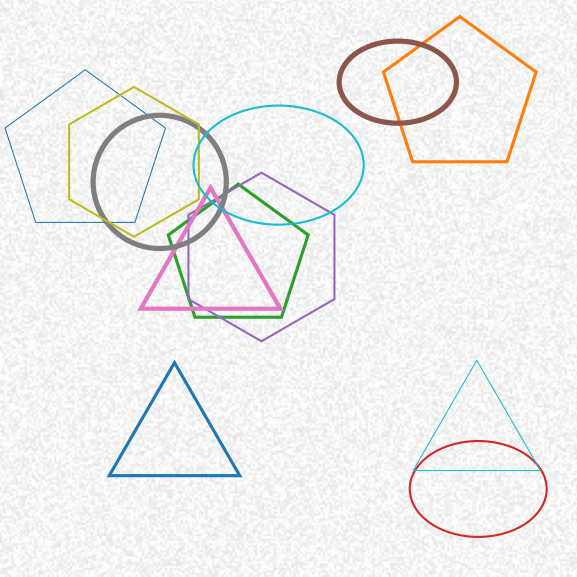[{"shape": "pentagon", "thickness": 0.5, "radius": 0.73, "center": [0.148, 0.732]}, {"shape": "triangle", "thickness": 1.5, "radius": 0.65, "center": [0.302, 0.241]}, {"shape": "pentagon", "thickness": 1.5, "radius": 0.7, "center": [0.796, 0.831]}, {"shape": "pentagon", "thickness": 1.5, "radius": 0.64, "center": [0.412, 0.553]}, {"shape": "oval", "thickness": 1, "radius": 0.59, "center": [0.828, 0.152]}, {"shape": "hexagon", "thickness": 1, "radius": 0.73, "center": [0.453, 0.554]}, {"shape": "oval", "thickness": 2.5, "radius": 0.51, "center": [0.689, 0.857]}, {"shape": "triangle", "thickness": 2, "radius": 0.7, "center": [0.365, 0.534]}, {"shape": "circle", "thickness": 2.5, "radius": 0.58, "center": [0.277, 0.684]}, {"shape": "hexagon", "thickness": 1, "radius": 0.65, "center": [0.232, 0.719]}, {"shape": "oval", "thickness": 1, "radius": 0.74, "center": [0.482, 0.713]}, {"shape": "triangle", "thickness": 0.5, "radius": 0.64, "center": [0.826, 0.248]}]